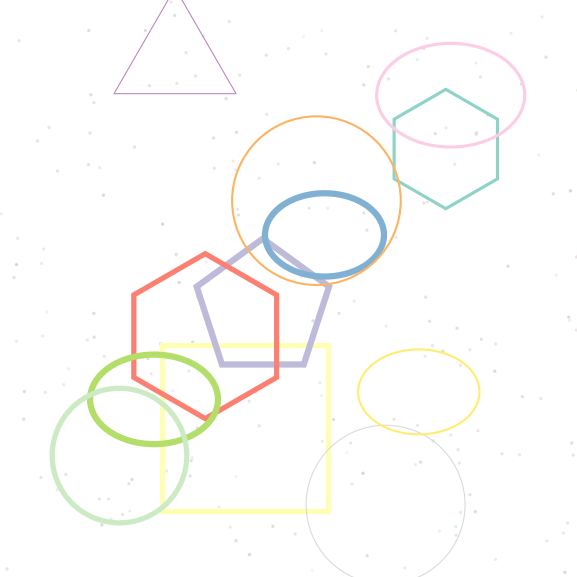[{"shape": "hexagon", "thickness": 1.5, "radius": 0.52, "center": [0.772, 0.741]}, {"shape": "square", "thickness": 2.5, "radius": 0.72, "center": [0.424, 0.258]}, {"shape": "pentagon", "thickness": 3, "radius": 0.6, "center": [0.455, 0.465]}, {"shape": "hexagon", "thickness": 2.5, "radius": 0.71, "center": [0.355, 0.417]}, {"shape": "oval", "thickness": 3, "radius": 0.52, "center": [0.562, 0.592]}, {"shape": "circle", "thickness": 1, "radius": 0.73, "center": [0.548, 0.652]}, {"shape": "oval", "thickness": 3, "radius": 0.55, "center": [0.267, 0.308]}, {"shape": "oval", "thickness": 1.5, "radius": 0.64, "center": [0.78, 0.834]}, {"shape": "circle", "thickness": 0.5, "radius": 0.69, "center": [0.668, 0.125]}, {"shape": "triangle", "thickness": 0.5, "radius": 0.61, "center": [0.303, 0.898]}, {"shape": "circle", "thickness": 2.5, "radius": 0.58, "center": [0.207, 0.21]}, {"shape": "oval", "thickness": 1, "radius": 0.53, "center": [0.725, 0.321]}]